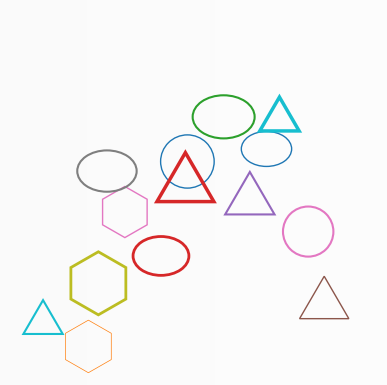[{"shape": "oval", "thickness": 1, "radius": 0.32, "center": [0.688, 0.613]}, {"shape": "circle", "thickness": 1, "radius": 0.35, "center": [0.484, 0.581]}, {"shape": "hexagon", "thickness": 0.5, "radius": 0.34, "center": [0.228, 0.1]}, {"shape": "oval", "thickness": 1.5, "radius": 0.4, "center": [0.577, 0.697]}, {"shape": "oval", "thickness": 2, "radius": 0.36, "center": [0.415, 0.335]}, {"shape": "triangle", "thickness": 2.5, "radius": 0.42, "center": [0.478, 0.519]}, {"shape": "triangle", "thickness": 1.5, "radius": 0.37, "center": [0.645, 0.48]}, {"shape": "triangle", "thickness": 1, "radius": 0.37, "center": [0.837, 0.209]}, {"shape": "circle", "thickness": 1.5, "radius": 0.33, "center": [0.795, 0.399]}, {"shape": "hexagon", "thickness": 1, "radius": 0.33, "center": [0.322, 0.449]}, {"shape": "oval", "thickness": 1.5, "radius": 0.38, "center": [0.276, 0.556]}, {"shape": "hexagon", "thickness": 2, "radius": 0.41, "center": [0.254, 0.264]}, {"shape": "triangle", "thickness": 2.5, "radius": 0.29, "center": [0.721, 0.689]}, {"shape": "triangle", "thickness": 1.5, "radius": 0.29, "center": [0.111, 0.162]}]